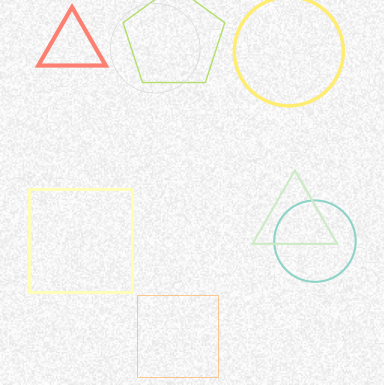[{"shape": "circle", "thickness": 1.5, "radius": 0.53, "center": [0.818, 0.374]}, {"shape": "square", "thickness": 2, "radius": 0.67, "center": [0.21, 0.376]}, {"shape": "triangle", "thickness": 3, "radius": 0.51, "center": [0.187, 0.88]}, {"shape": "square", "thickness": 0.5, "radius": 0.53, "center": [0.461, 0.128]}, {"shape": "pentagon", "thickness": 1, "radius": 0.69, "center": [0.452, 0.898]}, {"shape": "circle", "thickness": 0.5, "radius": 0.58, "center": [0.403, 0.875]}, {"shape": "triangle", "thickness": 1.5, "radius": 0.64, "center": [0.766, 0.43]}, {"shape": "circle", "thickness": 2.5, "radius": 0.71, "center": [0.75, 0.867]}]